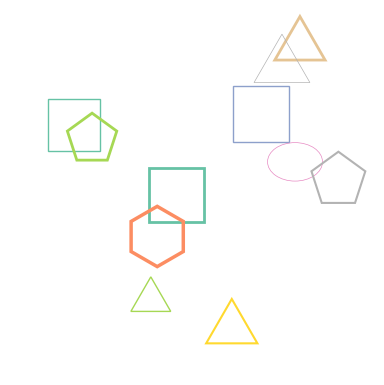[{"shape": "square", "thickness": 2, "radius": 0.36, "center": [0.458, 0.494]}, {"shape": "square", "thickness": 1, "radius": 0.34, "center": [0.193, 0.675]}, {"shape": "hexagon", "thickness": 2.5, "radius": 0.39, "center": [0.408, 0.386]}, {"shape": "square", "thickness": 1, "radius": 0.36, "center": [0.678, 0.703]}, {"shape": "oval", "thickness": 0.5, "radius": 0.36, "center": [0.766, 0.58]}, {"shape": "pentagon", "thickness": 2, "radius": 0.34, "center": [0.239, 0.639]}, {"shape": "triangle", "thickness": 1, "radius": 0.3, "center": [0.392, 0.221]}, {"shape": "triangle", "thickness": 1.5, "radius": 0.38, "center": [0.602, 0.147]}, {"shape": "triangle", "thickness": 2, "radius": 0.38, "center": [0.779, 0.882]}, {"shape": "triangle", "thickness": 0.5, "radius": 0.42, "center": [0.732, 0.828]}, {"shape": "pentagon", "thickness": 1.5, "radius": 0.37, "center": [0.879, 0.532]}]